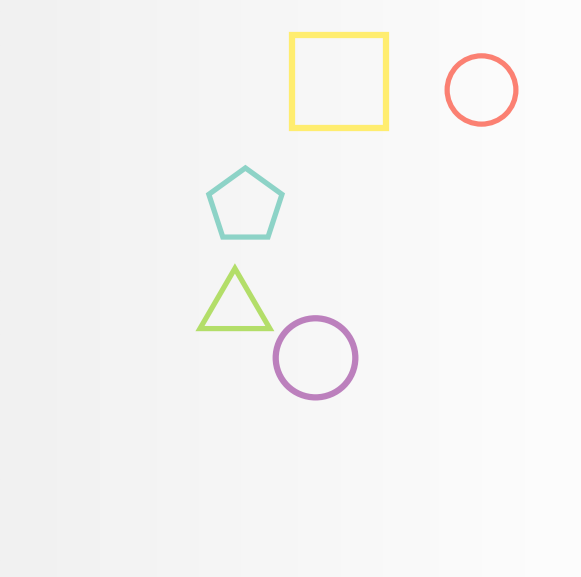[{"shape": "pentagon", "thickness": 2.5, "radius": 0.33, "center": [0.422, 0.642]}, {"shape": "circle", "thickness": 2.5, "radius": 0.3, "center": [0.828, 0.843]}, {"shape": "triangle", "thickness": 2.5, "radius": 0.35, "center": [0.404, 0.465]}, {"shape": "circle", "thickness": 3, "radius": 0.34, "center": [0.543, 0.38]}, {"shape": "square", "thickness": 3, "radius": 0.41, "center": [0.584, 0.858]}]